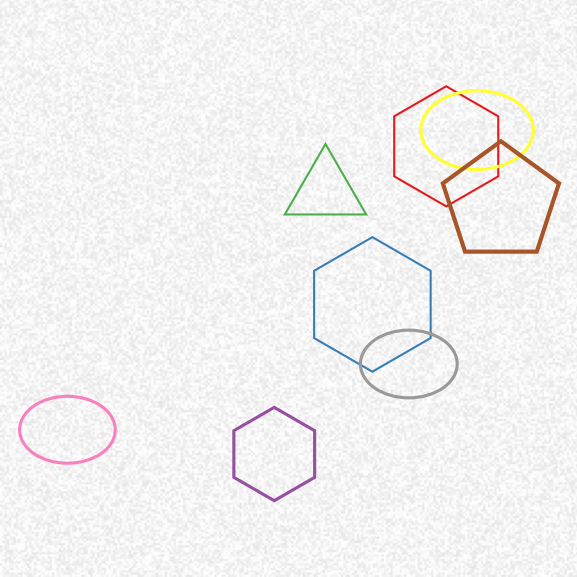[{"shape": "hexagon", "thickness": 1, "radius": 0.52, "center": [0.773, 0.746]}, {"shape": "hexagon", "thickness": 1, "radius": 0.58, "center": [0.645, 0.472]}, {"shape": "triangle", "thickness": 1, "radius": 0.41, "center": [0.564, 0.668]}, {"shape": "hexagon", "thickness": 1.5, "radius": 0.4, "center": [0.475, 0.213]}, {"shape": "oval", "thickness": 1.5, "radius": 0.49, "center": [0.826, 0.774]}, {"shape": "pentagon", "thickness": 2, "radius": 0.53, "center": [0.867, 0.649]}, {"shape": "oval", "thickness": 1.5, "radius": 0.41, "center": [0.117, 0.255]}, {"shape": "oval", "thickness": 1.5, "radius": 0.42, "center": [0.708, 0.369]}]